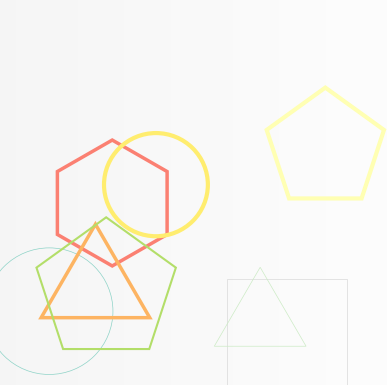[{"shape": "circle", "thickness": 0.5, "radius": 0.82, "center": [0.127, 0.192]}, {"shape": "pentagon", "thickness": 3, "radius": 0.8, "center": [0.84, 0.613]}, {"shape": "hexagon", "thickness": 2.5, "radius": 0.82, "center": [0.29, 0.473]}, {"shape": "triangle", "thickness": 2.5, "radius": 0.81, "center": [0.246, 0.256]}, {"shape": "pentagon", "thickness": 1.5, "radius": 0.95, "center": [0.274, 0.246]}, {"shape": "square", "thickness": 0.5, "radius": 0.78, "center": [0.741, 0.119]}, {"shape": "triangle", "thickness": 0.5, "radius": 0.68, "center": [0.671, 0.169]}, {"shape": "circle", "thickness": 3, "radius": 0.67, "center": [0.402, 0.52]}]